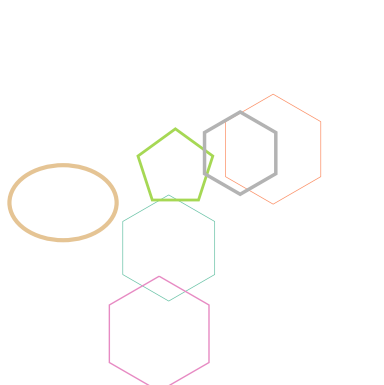[{"shape": "hexagon", "thickness": 0.5, "radius": 0.69, "center": [0.438, 0.356]}, {"shape": "hexagon", "thickness": 0.5, "radius": 0.71, "center": [0.709, 0.613]}, {"shape": "hexagon", "thickness": 1, "radius": 0.75, "center": [0.413, 0.133]}, {"shape": "pentagon", "thickness": 2, "radius": 0.51, "center": [0.456, 0.563]}, {"shape": "oval", "thickness": 3, "radius": 0.7, "center": [0.164, 0.474]}, {"shape": "hexagon", "thickness": 2.5, "radius": 0.53, "center": [0.624, 0.602]}]